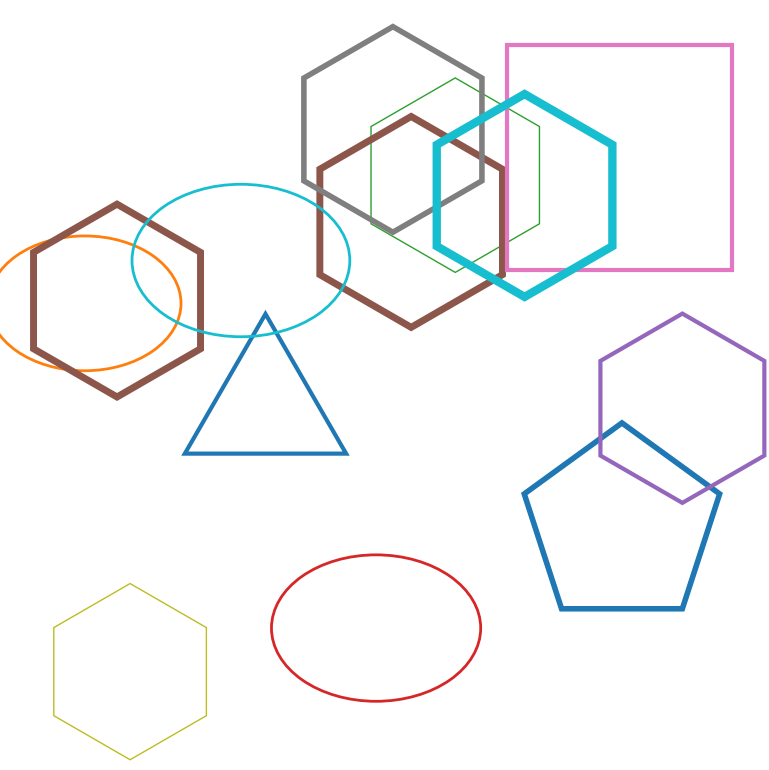[{"shape": "triangle", "thickness": 1.5, "radius": 0.6, "center": [0.345, 0.471]}, {"shape": "pentagon", "thickness": 2, "radius": 0.67, "center": [0.808, 0.317]}, {"shape": "oval", "thickness": 1, "radius": 0.63, "center": [0.11, 0.606]}, {"shape": "hexagon", "thickness": 0.5, "radius": 0.63, "center": [0.591, 0.773]}, {"shape": "oval", "thickness": 1, "radius": 0.68, "center": [0.488, 0.184]}, {"shape": "hexagon", "thickness": 1.5, "radius": 0.61, "center": [0.886, 0.47]}, {"shape": "hexagon", "thickness": 2.5, "radius": 0.63, "center": [0.152, 0.61]}, {"shape": "hexagon", "thickness": 2.5, "radius": 0.68, "center": [0.534, 0.712]}, {"shape": "square", "thickness": 1.5, "radius": 0.73, "center": [0.805, 0.795]}, {"shape": "hexagon", "thickness": 2, "radius": 0.67, "center": [0.51, 0.832]}, {"shape": "hexagon", "thickness": 0.5, "radius": 0.57, "center": [0.169, 0.128]}, {"shape": "oval", "thickness": 1, "radius": 0.71, "center": [0.313, 0.662]}, {"shape": "hexagon", "thickness": 3, "radius": 0.66, "center": [0.681, 0.746]}]